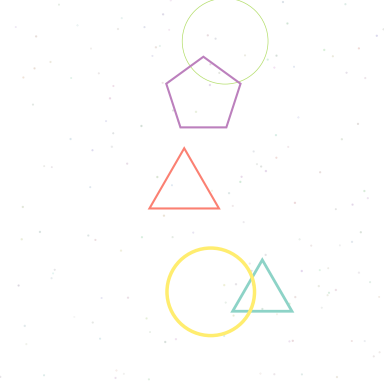[{"shape": "triangle", "thickness": 2, "radius": 0.44, "center": [0.681, 0.236]}, {"shape": "triangle", "thickness": 1.5, "radius": 0.52, "center": [0.478, 0.511]}, {"shape": "circle", "thickness": 0.5, "radius": 0.56, "center": [0.585, 0.893]}, {"shape": "pentagon", "thickness": 1.5, "radius": 0.51, "center": [0.528, 0.751]}, {"shape": "circle", "thickness": 2.5, "radius": 0.57, "center": [0.547, 0.242]}]